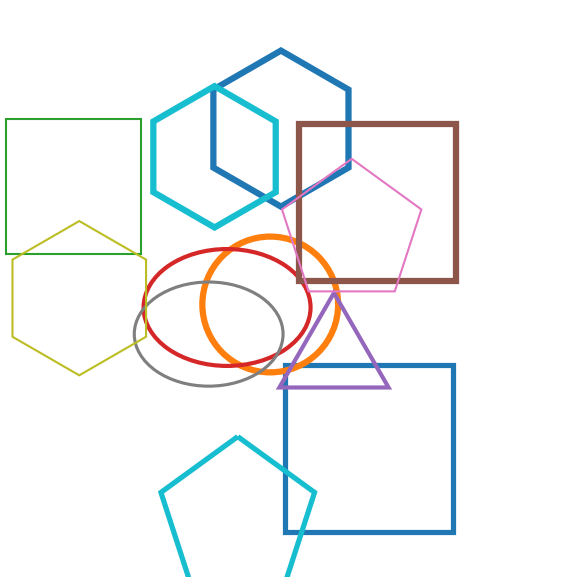[{"shape": "square", "thickness": 2.5, "radius": 0.73, "center": [0.639, 0.223]}, {"shape": "hexagon", "thickness": 3, "radius": 0.68, "center": [0.486, 0.776]}, {"shape": "circle", "thickness": 3, "radius": 0.59, "center": [0.468, 0.472]}, {"shape": "square", "thickness": 1, "radius": 0.59, "center": [0.127, 0.676]}, {"shape": "oval", "thickness": 2, "radius": 0.72, "center": [0.393, 0.467]}, {"shape": "triangle", "thickness": 2, "radius": 0.55, "center": [0.578, 0.383]}, {"shape": "square", "thickness": 3, "radius": 0.68, "center": [0.654, 0.649]}, {"shape": "pentagon", "thickness": 1, "radius": 0.63, "center": [0.609, 0.597]}, {"shape": "oval", "thickness": 1.5, "radius": 0.64, "center": [0.361, 0.421]}, {"shape": "hexagon", "thickness": 1, "radius": 0.67, "center": [0.137, 0.483]}, {"shape": "hexagon", "thickness": 3, "radius": 0.61, "center": [0.371, 0.728]}, {"shape": "pentagon", "thickness": 2.5, "radius": 0.7, "center": [0.412, 0.103]}]